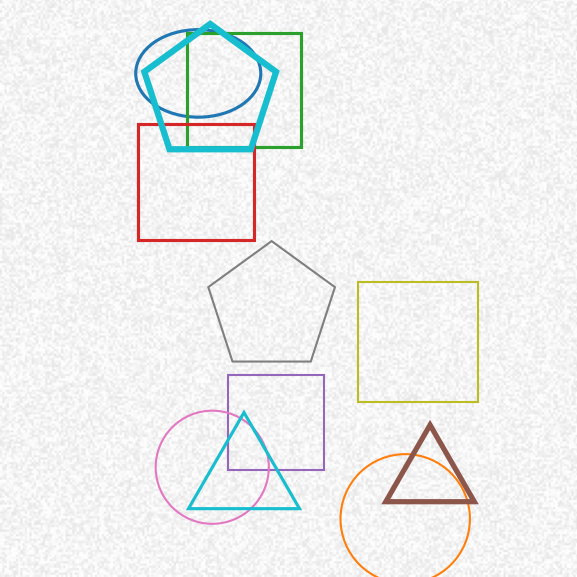[{"shape": "oval", "thickness": 1.5, "radius": 0.54, "center": [0.343, 0.872]}, {"shape": "circle", "thickness": 1, "radius": 0.56, "center": [0.702, 0.101]}, {"shape": "square", "thickness": 1.5, "radius": 0.49, "center": [0.423, 0.843]}, {"shape": "square", "thickness": 1.5, "radius": 0.5, "center": [0.339, 0.684]}, {"shape": "square", "thickness": 1, "radius": 0.41, "center": [0.478, 0.267]}, {"shape": "triangle", "thickness": 2.5, "radius": 0.44, "center": [0.745, 0.175]}, {"shape": "circle", "thickness": 1, "radius": 0.49, "center": [0.368, 0.19]}, {"shape": "pentagon", "thickness": 1, "radius": 0.58, "center": [0.47, 0.466]}, {"shape": "square", "thickness": 1, "radius": 0.52, "center": [0.724, 0.407]}, {"shape": "pentagon", "thickness": 3, "radius": 0.6, "center": [0.364, 0.838]}, {"shape": "triangle", "thickness": 1.5, "radius": 0.55, "center": [0.422, 0.174]}]